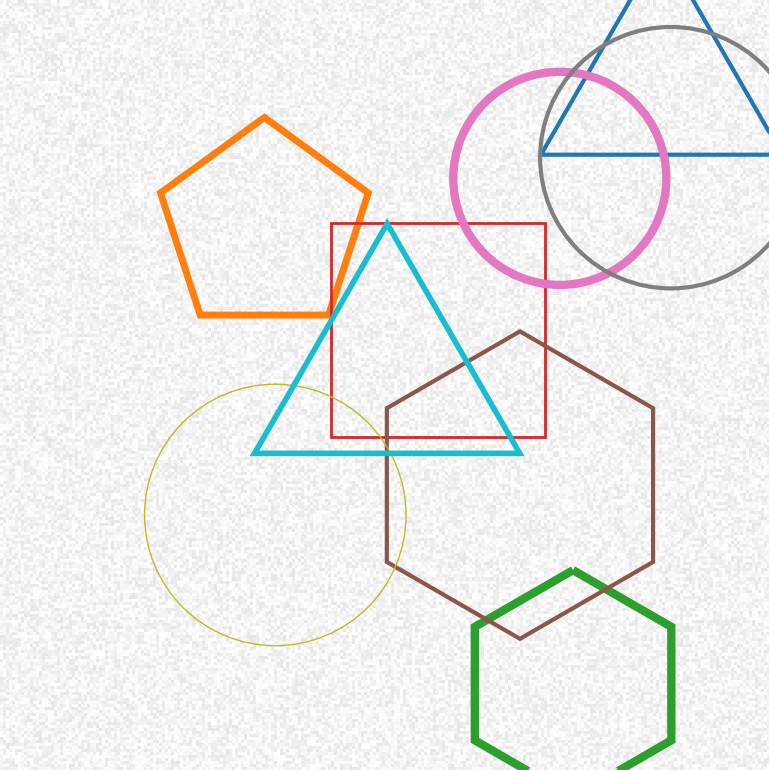[{"shape": "triangle", "thickness": 1.5, "radius": 0.9, "center": [0.859, 0.89]}, {"shape": "pentagon", "thickness": 2.5, "radius": 0.71, "center": [0.343, 0.706]}, {"shape": "hexagon", "thickness": 3, "radius": 0.74, "center": [0.744, 0.112]}, {"shape": "square", "thickness": 1, "radius": 0.69, "center": [0.569, 0.572]}, {"shape": "hexagon", "thickness": 1.5, "radius": 1.0, "center": [0.675, 0.37]}, {"shape": "circle", "thickness": 3, "radius": 0.69, "center": [0.727, 0.768]}, {"shape": "circle", "thickness": 1.5, "radius": 0.85, "center": [0.871, 0.795]}, {"shape": "circle", "thickness": 0.5, "radius": 0.85, "center": [0.358, 0.331]}, {"shape": "triangle", "thickness": 2, "radius": 0.99, "center": [0.503, 0.511]}]